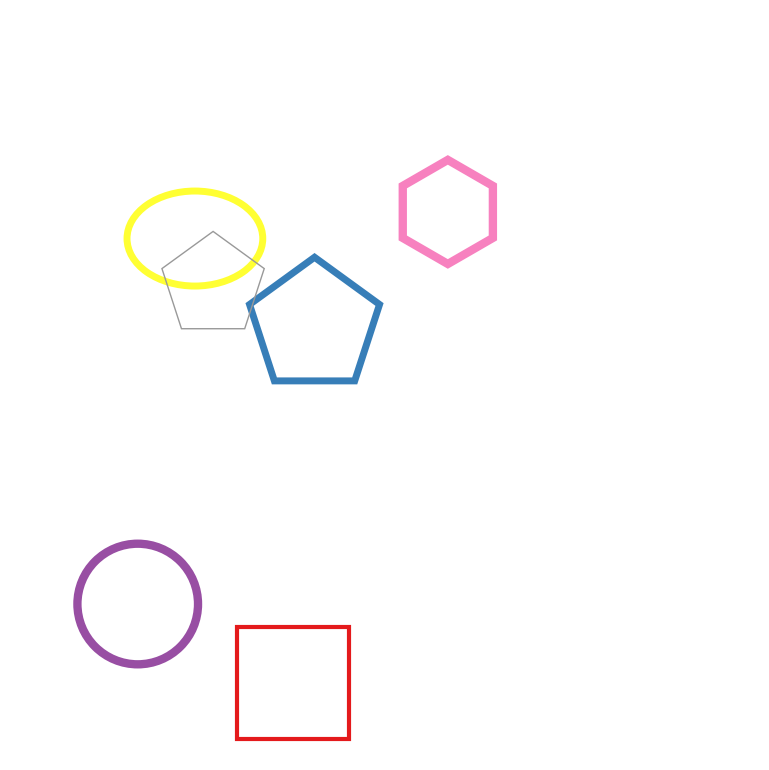[{"shape": "square", "thickness": 1.5, "radius": 0.37, "center": [0.381, 0.113]}, {"shape": "pentagon", "thickness": 2.5, "radius": 0.44, "center": [0.408, 0.577]}, {"shape": "circle", "thickness": 3, "radius": 0.39, "center": [0.179, 0.216]}, {"shape": "oval", "thickness": 2.5, "radius": 0.44, "center": [0.253, 0.69]}, {"shape": "hexagon", "thickness": 3, "radius": 0.34, "center": [0.582, 0.725]}, {"shape": "pentagon", "thickness": 0.5, "radius": 0.35, "center": [0.277, 0.63]}]